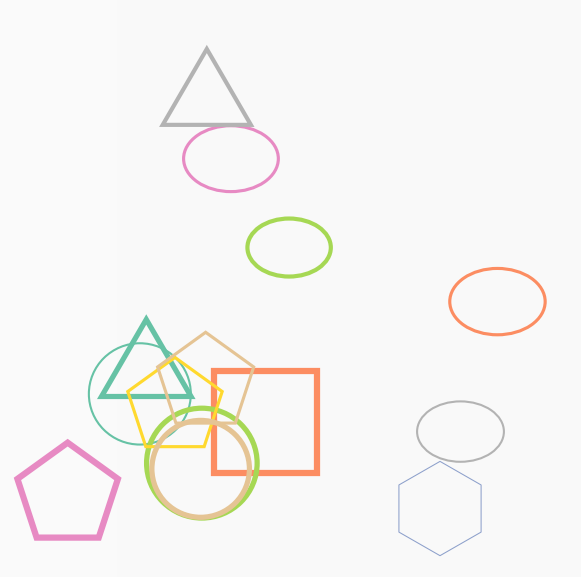[{"shape": "circle", "thickness": 1, "radius": 0.44, "center": [0.241, 0.317]}, {"shape": "triangle", "thickness": 2.5, "radius": 0.44, "center": [0.252, 0.357]}, {"shape": "square", "thickness": 3, "radius": 0.44, "center": [0.456, 0.269]}, {"shape": "oval", "thickness": 1.5, "radius": 0.41, "center": [0.856, 0.477]}, {"shape": "hexagon", "thickness": 0.5, "radius": 0.41, "center": [0.757, 0.119]}, {"shape": "oval", "thickness": 1.5, "radius": 0.41, "center": [0.397, 0.724]}, {"shape": "pentagon", "thickness": 3, "radius": 0.45, "center": [0.116, 0.142]}, {"shape": "oval", "thickness": 2, "radius": 0.36, "center": [0.497, 0.571]}, {"shape": "circle", "thickness": 2.5, "radius": 0.48, "center": [0.347, 0.197]}, {"shape": "pentagon", "thickness": 1.5, "radius": 0.43, "center": [0.301, 0.295]}, {"shape": "pentagon", "thickness": 1.5, "radius": 0.43, "center": [0.354, 0.337]}, {"shape": "circle", "thickness": 2.5, "radius": 0.42, "center": [0.345, 0.187]}, {"shape": "triangle", "thickness": 2, "radius": 0.44, "center": [0.356, 0.827]}, {"shape": "oval", "thickness": 1, "radius": 0.37, "center": [0.792, 0.252]}]